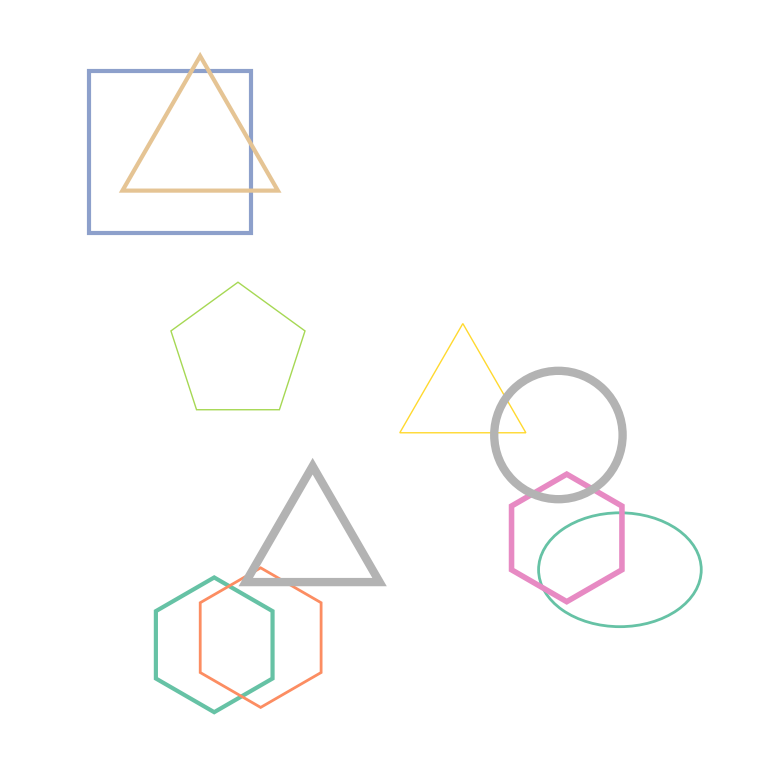[{"shape": "hexagon", "thickness": 1.5, "radius": 0.44, "center": [0.278, 0.163]}, {"shape": "oval", "thickness": 1, "radius": 0.53, "center": [0.805, 0.26]}, {"shape": "hexagon", "thickness": 1, "radius": 0.45, "center": [0.339, 0.172]}, {"shape": "square", "thickness": 1.5, "radius": 0.53, "center": [0.221, 0.802]}, {"shape": "hexagon", "thickness": 2, "radius": 0.41, "center": [0.736, 0.301]}, {"shape": "pentagon", "thickness": 0.5, "radius": 0.46, "center": [0.309, 0.542]}, {"shape": "triangle", "thickness": 0.5, "radius": 0.47, "center": [0.601, 0.485]}, {"shape": "triangle", "thickness": 1.5, "radius": 0.58, "center": [0.26, 0.811]}, {"shape": "circle", "thickness": 3, "radius": 0.42, "center": [0.725, 0.435]}, {"shape": "triangle", "thickness": 3, "radius": 0.5, "center": [0.406, 0.294]}]